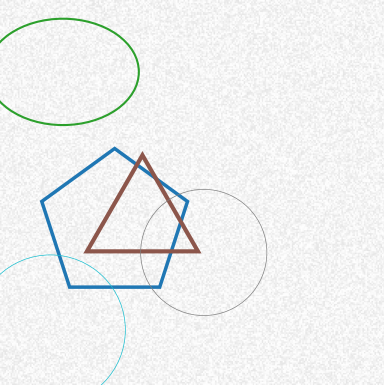[{"shape": "pentagon", "thickness": 2.5, "radius": 0.99, "center": [0.298, 0.415]}, {"shape": "oval", "thickness": 1.5, "radius": 0.99, "center": [0.163, 0.813]}, {"shape": "triangle", "thickness": 3, "radius": 0.83, "center": [0.37, 0.43]}, {"shape": "circle", "thickness": 0.5, "radius": 0.82, "center": [0.529, 0.344]}, {"shape": "circle", "thickness": 0.5, "radius": 0.97, "center": [0.131, 0.143]}]